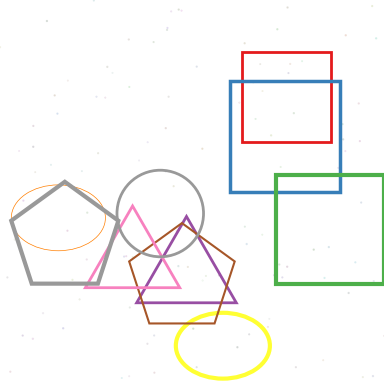[{"shape": "square", "thickness": 2, "radius": 0.58, "center": [0.744, 0.748]}, {"shape": "square", "thickness": 2.5, "radius": 0.72, "center": [0.74, 0.646]}, {"shape": "square", "thickness": 3, "radius": 0.71, "center": [0.857, 0.404]}, {"shape": "triangle", "thickness": 2, "radius": 0.75, "center": [0.484, 0.288]}, {"shape": "oval", "thickness": 0.5, "radius": 0.61, "center": [0.152, 0.434]}, {"shape": "oval", "thickness": 3, "radius": 0.61, "center": [0.579, 0.102]}, {"shape": "pentagon", "thickness": 1.5, "radius": 0.72, "center": [0.473, 0.276]}, {"shape": "triangle", "thickness": 2, "radius": 0.71, "center": [0.344, 0.323]}, {"shape": "pentagon", "thickness": 3, "radius": 0.73, "center": [0.168, 0.382]}, {"shape": "circle", "thickness": 2, "radius": 0.56, "center": [0.416, 0.445]}]